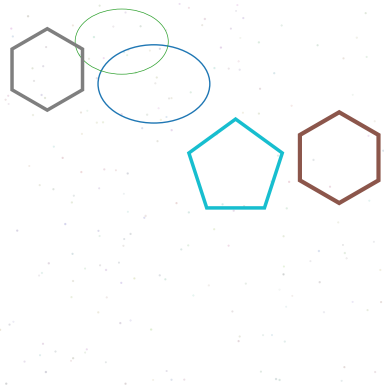[{"shape": "oval", "thickness": 1, "radius": 0.73, "center": [0.4, 0.782]}, {"shape": "oval", "thickness": 0.5, "radius": 0.6, "center": [0.316, 0.892]}, {"shape": "hexagon", "thickness": 3, "radius": 0.59, "center": [0.881, 0.591]}, {"shape": "hexagon", "thickness": 2.5, "radius": 0.53, "center": [0.123, 0.82]}, {"shape": "pentagon", "thickness": 2.5, "radius": 0.64, "center": [0.612, 0.563]}]